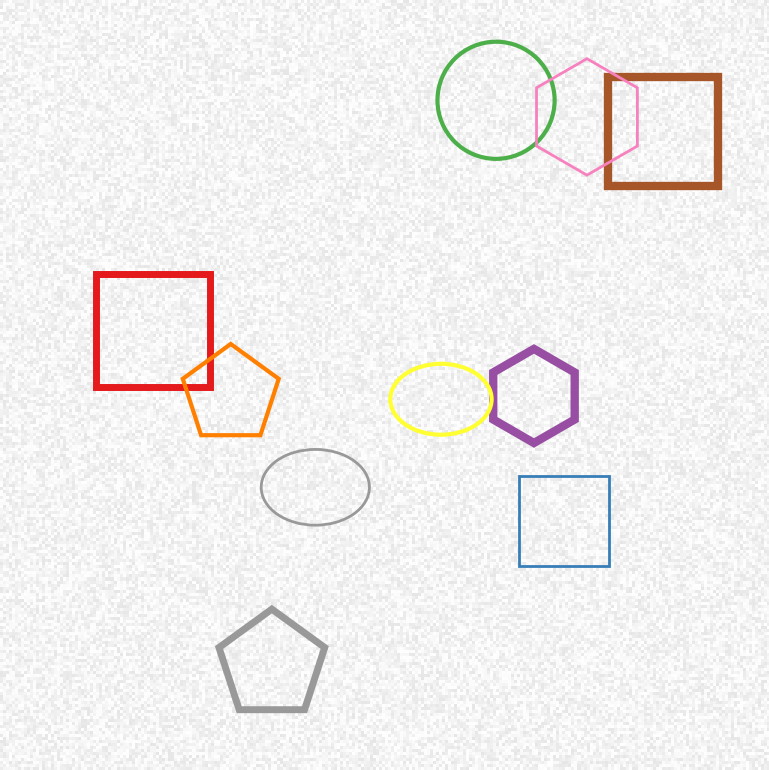[{"shape": "square", "thickness": 2.5, "radius": 0.37, "center": [0.199, 0.571]}, {"shape": "square", "thickness": 1, "radius": 0.29, "center": [0.732, 0.323]}, {"shape": "circle", "thickness": 1.5, "radius": 0.38, "center": [0.644, 0.87]}, {"shape": "hexagon", "thickness": 3, "radius": 0.31, "center": [0.693, 0.486]}, {"shape": "pentagon", "thickness": 1.5, "radius": 0.33, "center": [0.3, 0.488]}, {"shape": "oval", "thickness": 1.5, "radius": 0.33, "center": [0.573, 0.481]}, {"shape": "square", "thickness": 3, "radius": 0.36, "center": [0.861, 0.829]}, {"shape": "hexagon", "thickness": 1, "radius": 0.38, "center": [0.762, 0.848]}, {"shape": "pentagon", "thickness": 2.5, "radius": 0.36, "center": [0.353, 0.137]}, {"shape": "oval", "thickness": 1, "radius": 0.35, "center": [0.409, 0.367]}]